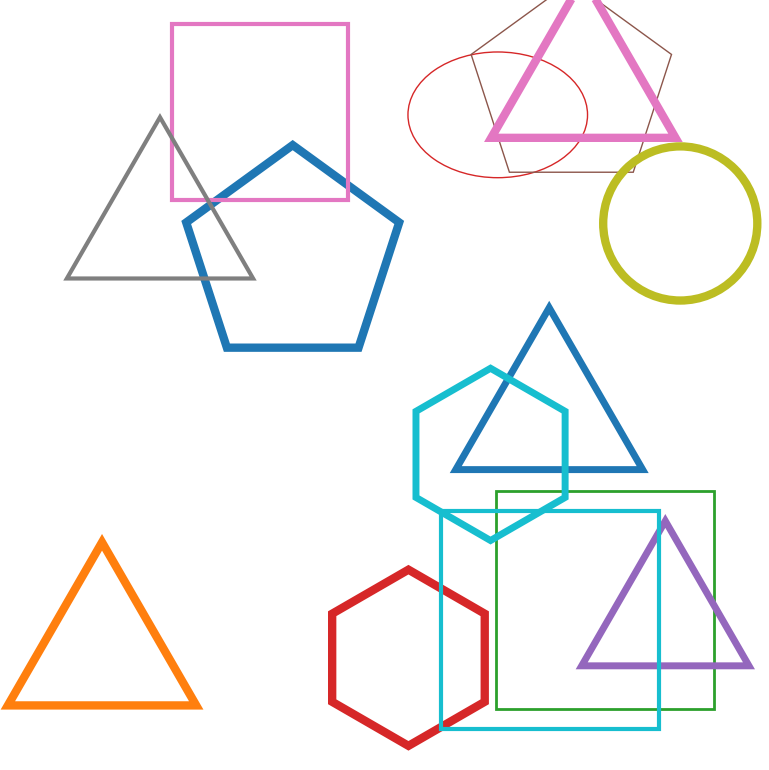[{"shape": "triangle", "thickness": 2.5, "radius": 0.7, "center": [0.713, 0.46]}, {"shape": "pentagon", "thickness": 3, "radius": 0.73, "center": [0.38, 0.666]}, {"shape": "triangle", "thickness": 3, "radius": 0.71, "center": [0.133, 0.154]}, {"shape": "square", "thickness": 1, "radius": 0.71, "center": [0.785, 0.221]}, {"shape": "hexagon", "thickness": 3, "radius": 0.57, "center": [0.53, 0.146]}, {"shape": "oval", "thickness": 0.5, "radius": 0.58, "center": [0.646, 0.851]}, {"shape": "triangle", "thickness": 2.5, "radius": 0.63, "center": [0.864, 0.198]}, {"shape": "pentagon", "thickness": 0.5, "radius": 0.68, "center": [0.742, 0.887]}, {"shape": "triangle", "thickness": 3, "radius": 0.69, "center": [0.758, 0.89]}, {"shape": "square", "thickness": 1.5, "radius": 0.57, "center": [0.338, 0.854]}, {"shape": "triangle", "thickness": 1.5, "radius": 0.7, "center": [0.208, 0.708]}, {"shape": "circle", "thickness": 3, "radius": 0.5, "center": [0.883, 0.71]}, {"shape": "square", "thickness": 1.5, "radius": 0.71, "center": [0.714, 0.195]}, {"shape": "hexagon", "thickness": 2.5, "radius": 0.56, "center": [0.637, 0.41]}]